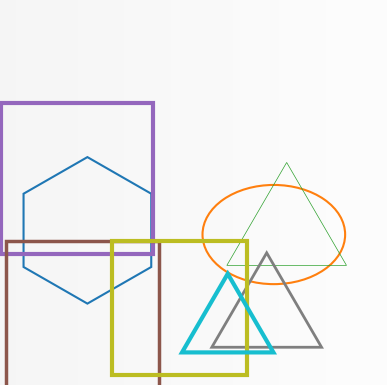[{"shape": "hexagon", "thickness": 1.5, "radius": 0.95, "center": [0.226, 0.402]}, {"shape": "oval", "thickness": 1.5, "radius": 0.92, "center": [0.707, 0.391]}, {"shape": "triangle", "thickness": 0.5, "radius": 0.89, "center": [0.74, 0.4]}, {"shape": "square", "thickness": 3, "radius": 0.98, "center": [0.199, 0.537]}, {"shape": "square", "thickness": 2.5, "radius": 0.99, "center": [0.212, 0.178]}, {"shape": "triangle", "thickness": 2, "radius": 0.82, "center": [0.688, 0.18]}, {"shape": "square", "thickness": 3, "radius": 0.87, "center": [0.463, 0.2]}, {"shape": "triangle", "thickness": 3, "radius": 0.68, "center": [0.588, 0.153]}]